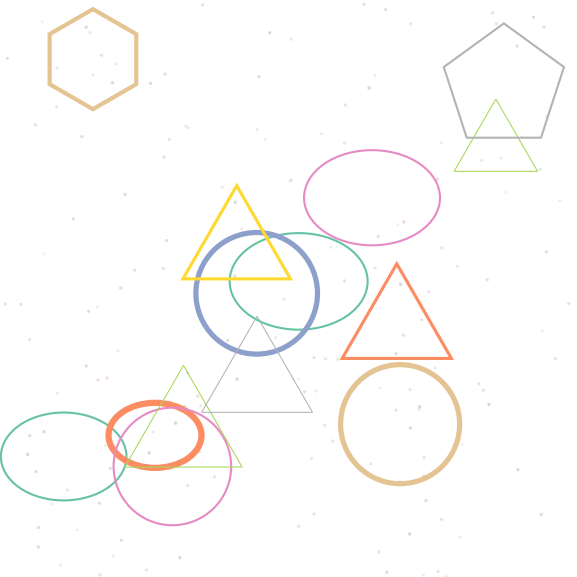[{"shape": "oval", "thickness": 1, "radius": 0.54, "center": [0.11, 0.209]}, {"shape": "oval", "thickness": 1, "radius": 0.6, "center": [0.517, 0.512]}, {"shape": "triangle", "thickness": 1.5, "radius": 0.55, "center": [0.687, 0.433]}, {"shape": "oval", "thickness": 3, "radius": 0.4, "center": [0.268, 0.245]}, {"shape": "circle", "thickness": 2.5, "radius": 0.53, "center": [0.444, 0.491]}, {"shape": "oval", "thickness": 1, "radius": 0.59, "center": [0.644, 0.657]}, {"shape": "circle", "thickness": 1, "radius": 0.51, "center": [0.299, 0.191]}, {"shape": "triangle", "thickness": 0.5, "radius": 0.59, "center": [0.318, 0.249]}, {"shape": "triangle", "thickness": 0.5, "radius": 0.42, "center": [0.859, 0.744]}, {"shape": "triangle", "thickness": 1.5, "radius": 0.54, "center": [0.41, 0.57]}, {"shape": "hexagon", "thickness": 2, "radius": 0.43, "center": [0.161, 0.897]}, {"shape": "circle", "thickness": 2.5, "radius": 0.52, "center": [0.693, 0.265]}, {"shape": "pentagon", "thickness": 1, "radius": 0.55, "center": [0.872, 0.849]}, {"shape": "triangle", "thickness": 0.5, "radius": 0.55, "center": [0.445, 0.341]}]